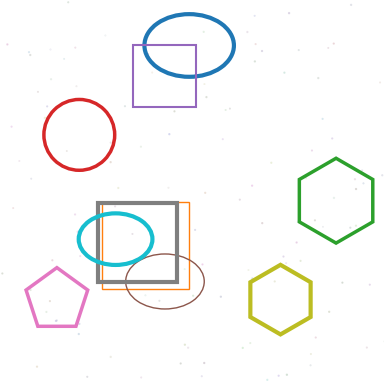[{"shape": "oval", "thickness": 3, "radius": 0.58, "center": [0.491, 0.882]}, {"shape": "square", "thickness": 1, "radius": 0.57, "center": [0.377, 0.362]}, {"shape": "hexagon", "thickness": 2.5, "radius": 0.55, "center": [0.873, 0.479]}, {"shape": "circle", "thickness": 2.5, "radius": 0.46, "center": [0.206, 0.65]}, {"shape": "square", "thickness": 1.5, "radius": 0.41, "center": [0.427, 0.803]}, {"shape": "oval", "thickness": 1, "radius": 0.51, "center": [0.428, 0.269]}, {"shape": "pentagon", "thickness": 2.5, "radius": 0.42, "center": [0.148, 0.221]}, {"shape": "square", "thickness": 3, "radius": 0.51, "center": [0.357, 0.37]}, {"shape": "hexagon", "thickness": 3, "radius": 0.45, "center": [0.729, 0.222]}, {"shape": "oval", "thickness": 3, "radius": 0.48, "center": [0.3, 0.379]}]